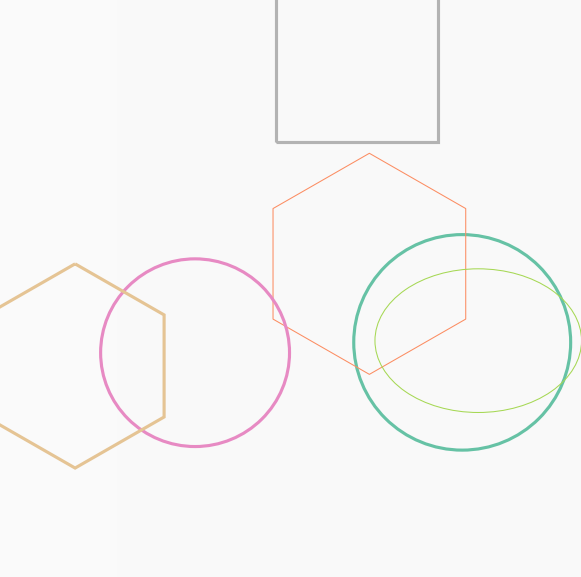[{"shape": "circle", "thickness": 1.5, "radius": 0.93, "center": [0.795, 0.406]}, {"shape": "hexagon", "thickness": 0.5, "radius": 0.96, "center": [0.635, 0.542]}, {"shape": "circle", "thickness": 1.5, "radius": 0.81, "center": [0.336, 0.388]}, {"shape": "oval", "thickness": 0.5, "radius": 0.89, "center": [0.823, 0.409]}, {"shape": "hexagon", "thickness": 1.5, "radius": 0.88, "center": [0.129, 0.365]}, {"shape": "square", "thickness": 1.5, "radius": 0.7, "center": [0.614, 0.892]}]